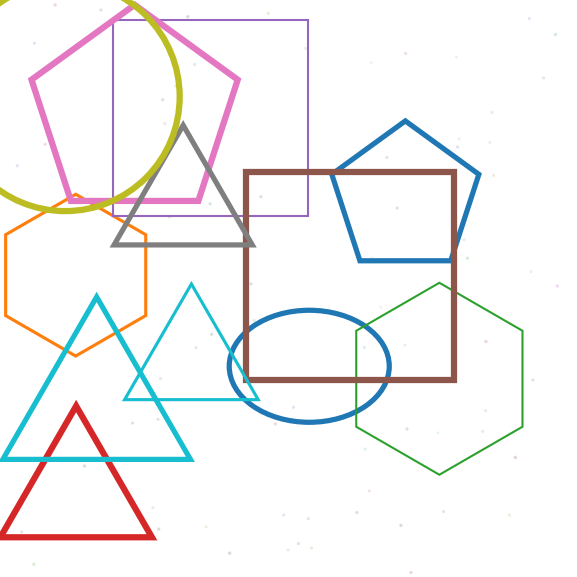[{"shape": "oval", "thickness": 2.5, "radius": 0.69, "center": [0.535, 0.365]}, {"shape": "pentagon", "thickness": 2.5, "radius": 0.67, "center": [0.702, 0.656]}, {"shape": "hexagon", "thickness": 1.5, "radius": 0.7, "center": [0.131, 0.523]}, {"shape": "hexagon", "thickness": 1, "radius": 0.83, "center": [0.761, 0.343]}, {"shape": "triangle", "thickness": 3, "radius": 0.76, "center": [0.132, 0.145]}, {"shape": "square", "thickness": 1, "radius": 0.85, "center": [0.364, 0.795]}, {"shape": "square", "thickness": 3, "radius": 0.9, "center": [0.606, 0.522]}, {"shape": "pentagon", "thickness": 3, "radius": 0.94, "center": [0.233, 0.803]}, {"shape": "triangle", "thickness": 2.5, "radius": 0.69, "center": [0.317, 0.644]}, {"shape": "circle", "thickness": 3, "radius": 0.99, "center": [0.113, 0.832]}, {"shape": "triangle", "thickness": 1.5, "radius": 0.67, "center": [0.331, 0.374]}, {"shape": "triangle", "thickness": 2.5, "radius": 0.94, "center": [0.167, 0.297]}]